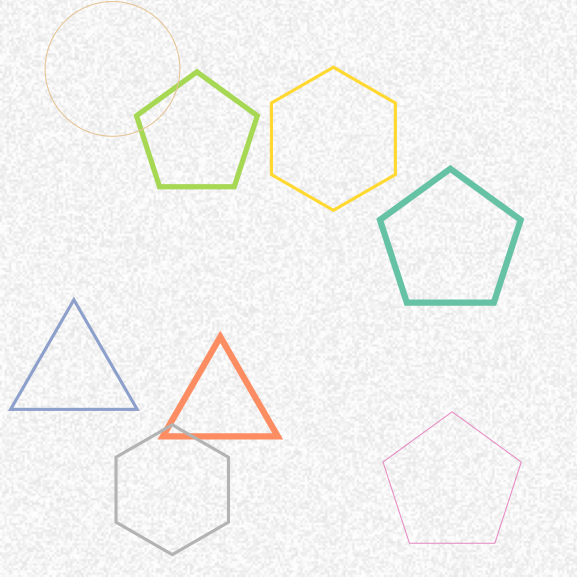[{"shape": "pentagon", "thickness": 3, "radius": 0.64, "center": [0.78, 0.579]}, {"shape": "triangle", "thickness": 3, "radius": 0.57, "center": [0.382, 0.301]}, {"shape": "triangle", "thickness": 1.5, "radius": 0.63, "center": [0.128, 0.354]}, {"shape": "pentagon", "thickness": 0.5, "radius": 0.63, "center": [0.783, 0.16]}, {"shape": "pentagon", "thickness": 2.5, "radius": 0.55, "center": [0.341, 0.765]}, {"shape": "hexagon", "thickness": 1.5, "radius": 0.62, "center": [0.577, 0.759]}, {"shape": "circle", "thickness": 0.5, "radius": 0.58, "center": [0.195, 0.88]}, {"shape": "hexagon", "thickness": 1.5, "radius": 0.56, "center": [0.298, 0.151]}]